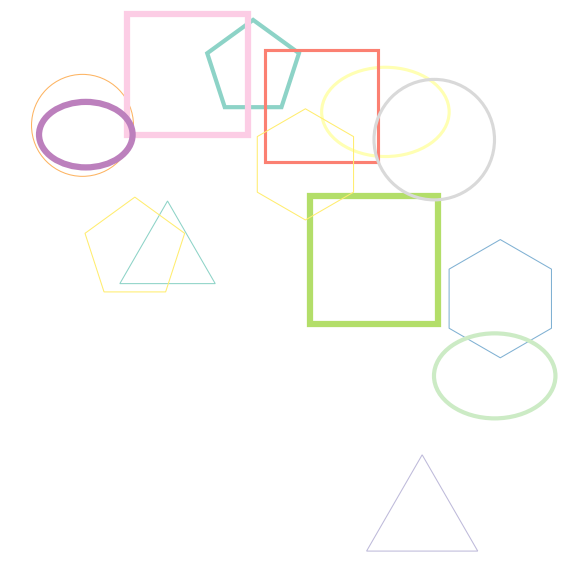[{"shape": "pentagon", "thickness": 2, "radius": 0.42, "center": [0.438, 0.881]}, {"shape": "triangle", "thickness": 0.5, "radius": 0.48, "center": [0.29, 0.556]}, {"shape": "oval", "thickness": 1.5, "radius": 0.55, "center": [0.667, 0.805]}, {"shape": "triangle", "thickness": 0.5, "radius": 0.56, "center": [0.731, 0.1]}, {"shape": "square", "thickness": 1.5, "radius": 0.49, "center": [0.557, 0.815]}, {"shape": "hexagon", "thickness": 0.5, "radius": 0.51, "center": [0.866, 0.482]}, {"shape": "circle", "thickness": 0.5, "radius": 0.44, "center": [0.143, 0.782]}, {"shape": "square", "thickness": 3, "radius": 0.55, "center": [0.648, 0.549]}, {"shape": "square", "thickness": 3, "radius": 0.52, "center": [0.325, 0.871]}, {"shape": "circle", "thickness": 1.5, "radius": 0.52, "center": [0.752, 0.757]}, {"shape": "oval", "thickness": 3, "radius": 0.41, "center": [0.149, 0.766]}, {"shape": "oval", "thickness": 2, "radius": 0.53, "center": [0.857, 0.348]}, {"shape": "pentagon", "thickness": 0.5, "radius": 0.45, "center": [0.233, 0.567]}, {"shape": "hexagon", "thickness": 0.5, "radius": 0.48, "center": [0.529, 0.714]}]